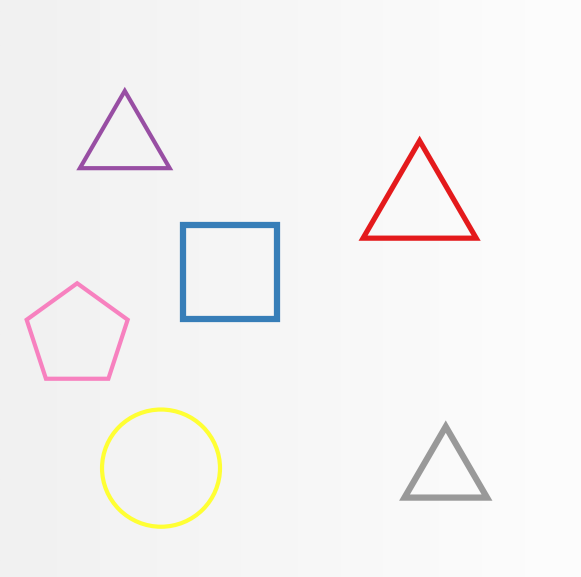[{"shape": "triangle", "thickness": 2.5, "radius": 0.56, "center": [0.722, 0.643]}, {"shape": "square", "thickness": 3, "radius": 0.41, "center": [0.396, 0.528]}, {"shape": "triangle", "thickness": 2, "radius": 0.45, "center": [0.215, 0.753]}, {"shape": "circle", "thickness": 2, "radius": 0.51, "center": [0.277, 0.189]}, {"shape": "pentagon", "thickness": 2, "radius": 0.46, "center": [0.133, 0.417]}, {"shape": "triangle", "thickness": 3, "radius": 0.41, "center": [0.767, 0.178]}]